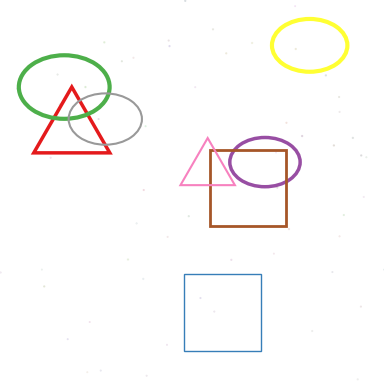[{"shape": "triangle", "thickness": 2.5, "radius": 0.57, "center": [0.186, 0.66]}, {"shape": "square", "thickness": 1, "radius": 0.5, "center": [0.577, 0.188]}, {"shape": "oval", "thickness": 3, "radius": 0.59, "center": [0.167, 0.774]}, {"shape": "oval", "thickness": 2.5, "radius": 0.46, "center": [0.688, 0.579]}, {"shape": "oval", "thickness": 3, "radius": 0.49, "center": [0.804, 0.882]}, {"shape": "square", "thickness": 2, "radius": 0.49, "center": [0.645, 0.512]}, {"shape": "triangle", "thickness": 1.5, "radius": 0.41, "center": [0.539, 0.56]}, {"shape": "oval", "thickness": 1.5, "radius": 0.48, "center": [0.273, 0.691]}]